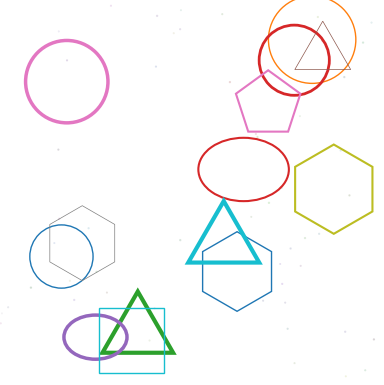[{"shape": "circle", "thickness": 1, "radius": 0.41, "center": [0.16, 0.334]}, {"shape": "hexagon", "thickness": 1, "radius": 0.52, "center": [0.616, 0.295]}, {"shape": "circle", "thickness": 1, "radius": 0.57, "center": [0.811, 0.897]}, {"shape": "triangle", "thickness": 3, "radius": 0.53, "center": [0.358, 0.137]}, {"shape": "circle", "thickness": 2, "radius": 0.46, "center": [0.764, 0.844]}, {"shape": "oval", "thickness": 1.5, "radius": 0.59, "center": [0.633, 0.56]}, {"shape": "oval", "thickness": 2.5, "radius": 0.41, "center": [0.248, 0.124]}, {"shape": "triangle", "thickness": 0.5, "radius": 0.42, "center": [0.838, 0.861]}, {"shape": "pentagon", "thickness": 1.5, "radius": 0.44, "center": [0.697, 0.729]}, {"shape": "circle", "thickness": 2.5, "radius": 0.53, "center": [0.173, 0.788]}, {"shape": "hexagon", "thickness": 0.5, "radius": 0.49, "center": [0.214, 0.368]}, {"shape": "hexagon", "thickness": 1.5, "radius": 0.58, "center": [0.867, 0.509]}, {"shape": "triangle", "thickness": 3, "radius": 0.53, "center": [0.581, 0.371]}, {"shape": "square", "thickness": 1, "radius": 0.42, "center": [0.342, 0.115]}]